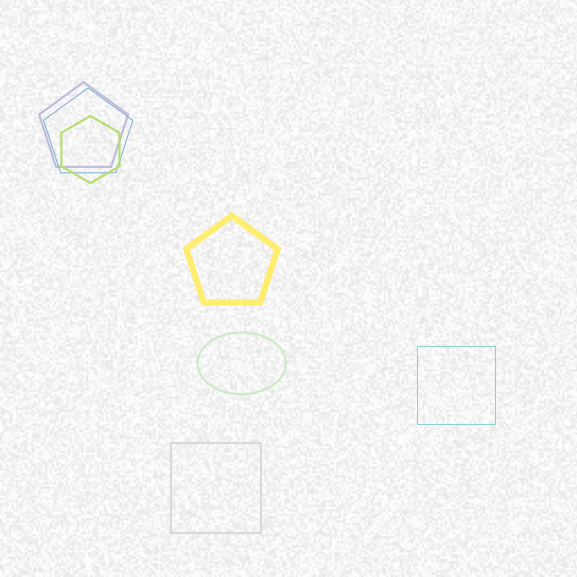[{"shape": "square", "thickness": 0.5, "radius": 0.34, "center": [0.789, 0.332]}, {"shape": "pentagon", "thickness": 1, "radius": 0.41, "center": [0.145, 0.776]}, {"shape": "pentagon", "thickness": 0.5, "radius": 0.41, "center": [0.153, 0.766]}, {"shape": "hexagon", "thickness": 1, "radius": 0.29, "center": [0.157, 0.74]}, {"shape": "square", "thickness": 1, "radius": 0.39, "center": [0.373, 0.153]}, {"shape": "oval", "thickness": 1, "radius": 0.38, "center": [0.419, 0.37]}, {"shape": "pentagon", "thickness": 3, "radius": 0.42, "center": [0.402, 0.542]}]